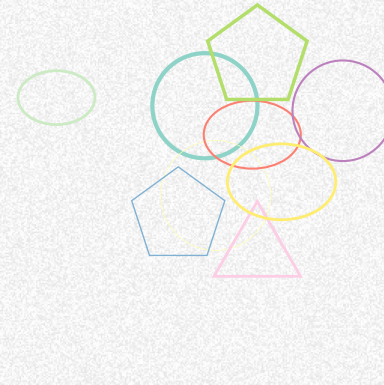[{"shape": "circle", "thickness": 3, "radius": 0.68, "center": [0.532, 0.725]}, {"shape": "circle", "thickness": 0.5, "radius": 0.71, "center": [0.56, 0.492]}, {"shape": "oval", "thickness": 1.5, "radius": 0.63, "center": [0.655, 0.65]}, {"shape": "pentagon", "thickness": 1, "radius": 0.64, "center": [0.463, 0.439]}, {"shape": "pentagon", "thickness": 2.5, "radius": 0.68, "center": [0.669, 0.851]}, {"shape": "triangle", "thickness": 2, "radius": 0.65, "center": [0.668, 0.347]}, {"shape": "circle", "thickness": 1.5, "radius": 0.65, "center": [0.89, 0.712]}, {"shape": "oval", "thickness": 2, "radius": 0.5, "center": [0.147, 0.746]}, {"shape": "oval", "thickness": 2, "radius": 0.7, "center": [0.731, 0.528]}]